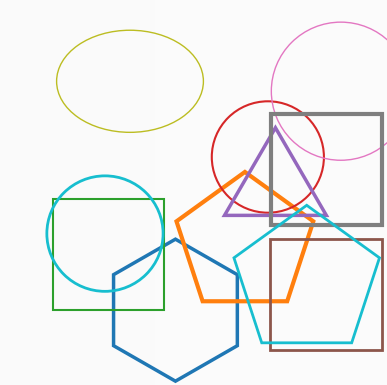[{"shape": "hexagon", "thickness": 2.5, "radius": 0.92, "center": [0.453, 0.194]}, {"shape": "pentagon", "thickness": 3, "radius": 0.93, "center": [0.632, 0.368]}, {"shape": "square", "thickness": 1.5, "radius": 0.72, "center": [0.28, 0.34]}, {"shape": "circle", "thickness": 1.5, "radius": 0.72, "center": [0.691, 0.592]}, {"shape": "triangle", "thickness": 2.5, "radius": 0.76, "center": [0.711, 0.516]}, {"shape": "square", "thickness": 2, "radius": 0.72, "center": [0.842, 0.235]}, {"shape": "circle", "thickness": 1, "radius": 0.9, "center": [0.88, 0.763]}, {"shape": "square", "thickness": 3, "radius": 0.72, "center": [0.843, 0.56]}, {"shape": "oval", "thickness": 1, "radius": 0.95, "center": [0.335, 0.789]}, {"shape": "pentagon", "thickness": 2, "radius": 0.99, "center": [0.792, 0.269]}, {"shape": "circle", "thickness": 2, "radius": 0.75, "center": [0.271, 0.393]}]